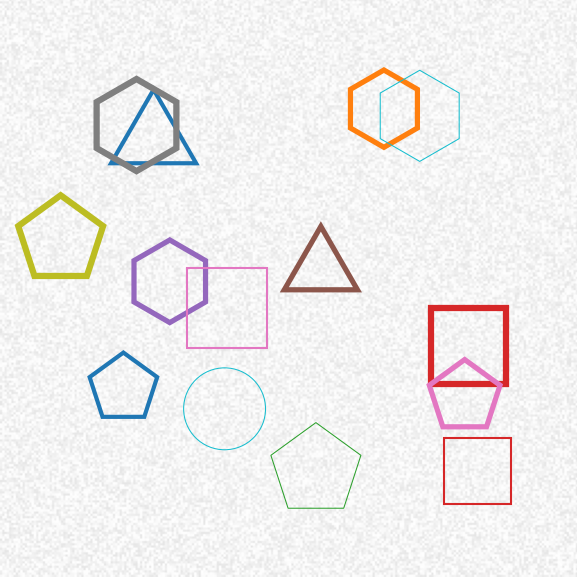[{"shape": "triangle", "thickness": 2, "radius": 0.43, "center": [0.266, 0.759]}, {"shape": "pentagon", "thickness": 2, "radius": 0.31, "center": [0.214, 0.327]}, {"shape": "hexagon", "thickness": 2.5, "radius": 0.33, "center": [0.665, 0.811]}, {"shape": "pentagon", "thickness": 0.5, "radius": 0.41, "center": [0.547, 0.185]}, {"shape": "square", "thickness": 1, "radius": 0.29, "center": [0.827, 0.183]}, {"shape": "square", "thickness": 3, "radius": 0.33, "center": [0.812, 0.4]}, {"shape": "hexagon", "thickness": 2.5, "radius": 0.36, "center": [0.294, 0.512]}, {"shape": "triangle", "thickness": 2.5, "radius": 0.37, "center": [0.556, 0.534]}, {"shape": "square", "thickness": 1, "radius": 0.35, "center": [0.393, 0.466]}, {"shape": "pentagon", "thickness": 2.5, "radius": 0.32, "center": [0.805, 0.312]}, {"shape": "hexagon", "thickness": 3, "radius": 0.4, "center": [0.236, 0.783]}, {"shape": "pentagon", "thickness": 3, "radius": 0.39, "center": [0.105, 0.584]}, {"shape": "hexagon", "thickness": 0.5, "radius": 0.39, "center": [0.727, 0.799]}, {"shape": "circle", "thickness": 0.5, "radius": 0.35, "center": [0.389, 0.291]}]